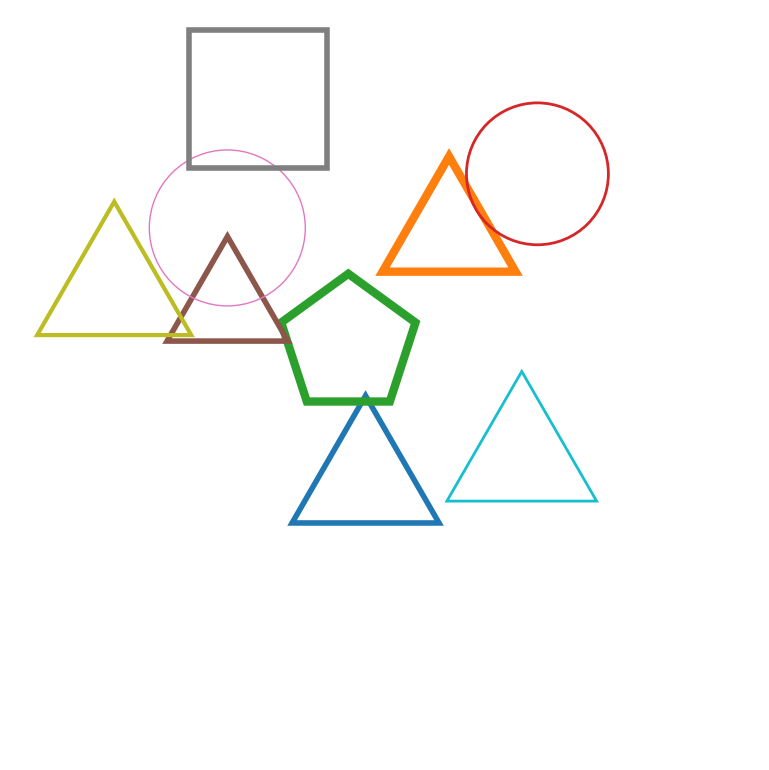[{"shape": "triangle", "thickness": 2, "radius": 0.55, "center": [0.475, 0.376]}, {"shape": "triangle", "thickness": 3, "radius": 0.5, "center": [0.583, 0.697]}, {"shape": "pentagon", "thickness": 3, "radius": 0.46, "center": [0.452, 0.553]}, {"shape": "circle", "thickness": 1, "radius": 0.46, "center": [0.698, 0.774]}, {"shape": "triangle", "thickness": 2, "radius": 0.45, "center": [0.295, 0.602]}, {"shape": "circle", "thickness": 0.5, "radius": 0.51, "center": [0.295, 0.704]}, {"shape": "square", "thickness": 2, "radius": 0.45, "center": [0.335, 0.872]}, {"shape": "triangle", "thickness": 1.5, "radius": 0.58, "center": [0.148, 0.623]}, {"shape": "triangle", "thickness": 1, "radius": 0.56, "center": [0.678, 0.405]}]